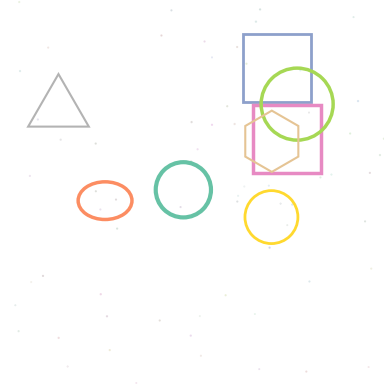[{"shape": "circle", "thickness": 3, "radius": 0.36, "center": [0.476, 0.507]}, {"shape": "oval", "thickness": 2.5, "radius": 0.35, "center": [0.273, 0.479]}, {"shape": "square", "thickness": 2, "radius": 0.44, "center": [0.721, 0.824]}, {"shape": "square", "thickness": 2.5, "radius": 0.44, "center": [0.745, 0.64]}, {"shape": "circle", "thickness": 2.5, "radius": 0.47, "center": [0.772, 0.73]}, {"shape": "circle", "thickness": 2, "radius": 0.34, "center": [0.705, 0.436]}, {"shape": "hexagon", "thickness": 1.5, "radius": 0.4, "center": [0.706, 0.633]}, {"shape": "triangle", "thickness": 1.5, "radius": 0.45, "center": [0.152, 0.717]}]